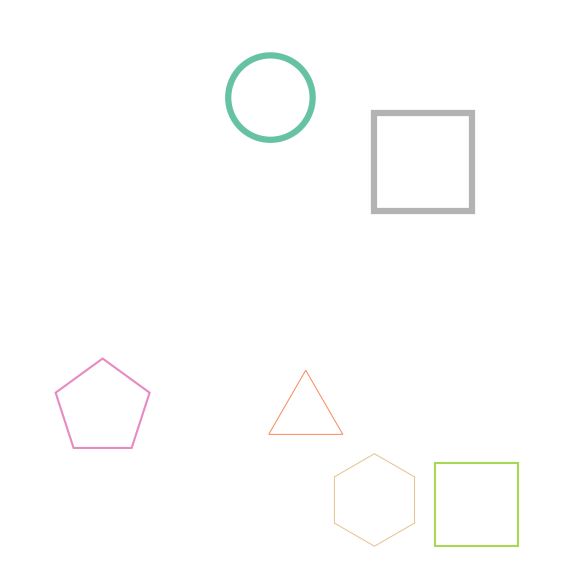[{"shape": "circle", "thickness": 3, "radius": 0.37, "center": [0.468, 0.83]}, {"shape": "triangle", "thickness": 0.5, "radius": 0.37, "center": [0.529, 0.284]}, {"shape": "pentagon", "thickness": 1, "radius": 0.43, "center": [0.178, 0.293]}, {"shape": "square", "thickness": 1, "radius": 0.36, "center": [0.825, 0.126]}, {"shape": "hexagon", "thickness": 0.5, "radius": 0.4, "center": [0.648, 0.133]}, {"shape": "square", "thickness": 3, "radius": 0.42, "center": [0.732, 0.718]}]